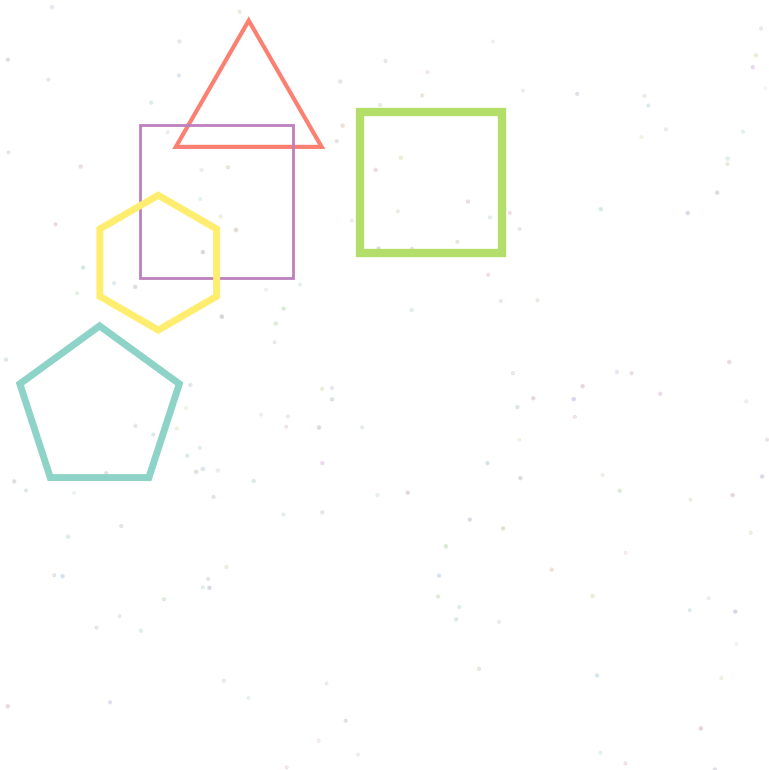[{"shape": "pentagon", "thickness": 2.5, "radius": 0.54, "center": [0.129, 0.468]}, {"shape": "triangle", "thickness": 1.5, "radius": 0.55, "center": [0.323, 0.864]}, {"shape": "square", "thickness": 3, "radius": 0.46, "center": [0.56, 0.763]}, {"shape": "square", "thickness": 1, "radius": 0.5, "center": [0.281, 0.738]}, {"shape": "hexagon", "thickness": 2.5, "radius": 0.44, "center": [0.206, 0.659]}]